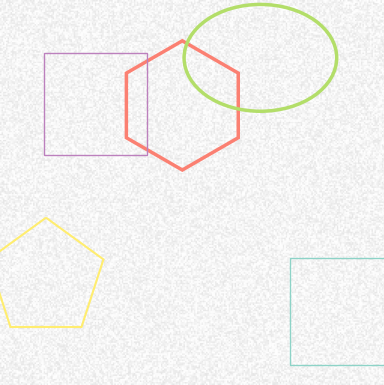[{"shape": "square", "thickness": 1, "radius": 0.7, "center": [0.892, 0.19]}, {"shape": "hexagon", "thickness": 2.5, "radius": 0.84, "center": [0.474, 0.726]}, {"shape": "oval", "thickness": 2.5, "radius": 0.99, "center": [0.676, 0.85]}, {"shape": "square", "thickness": 1, "radius": 0.67, "center": [0.248, 0.73]}, {"shape": "pentagon", "thickness": 1.5, "radius": 0.78, "center": [0.119, 0.278]}]